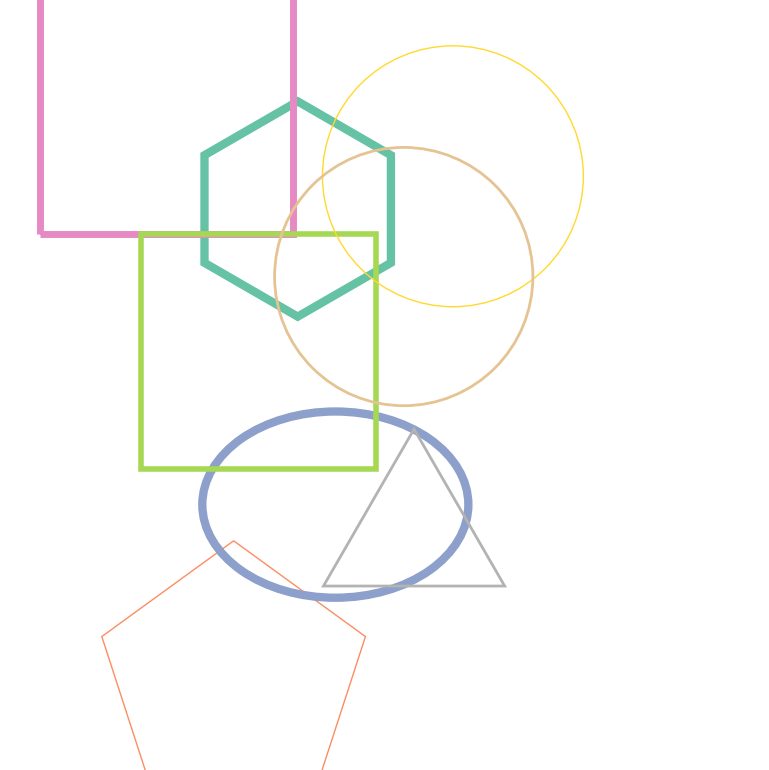[{"shape": "hexagon", "thickness": 3, "radius": 0.7, "center": [0.387, 0.729]}, {"shape": "pentagon", "thickness": 0.5, "radius": 0.9, "center": [0.303, 0.118]}, {"shape": "oval", "thickness": 3, "radius": 0.86, "center": [0.436, 0.345]}, {"shape": "square", "thickness": 2.5, "radius": 0.82, "center": [0.216, 0.86]}, {"shape": "square", "thickness": 2, "radius": 0.76, "center": [0.336, 0.544]}, {"shape": "circle", "thickness": 0.5, "radius": 0.85, "center": [0.588, 0.771]}, {"shape": "circle", "thickness": 1, "radius": 0.84, "center": [0.524, 0.641]}, {"shape": "triangle", "thickness": 1, "radius": 0.68, "center": [0.538, 0.307]}]